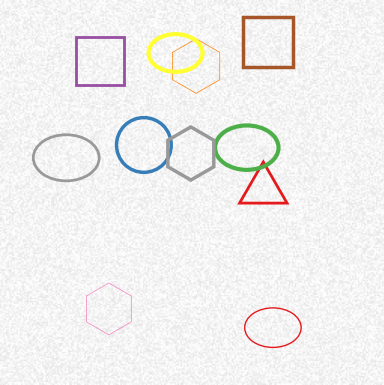[{"shape": "triangle", "thickness": 2, "radius": 0.36, "center": [0.684, 0.508]}, {"shape": "oval", "thickness": 1, "radius": 0.37, "center": [0.709, 0.149]}, {"shape": "circle", "thickness": 2.5, "radius": 0.36, "center": [0.374, 0.623]}, {"shape": "oval", "thickness": 3, "radius": 0.41, "center": [0.641, 0.616]}, {"shape": "square", "thickness": 2, "radius": 0.31, "center": [0.26, 0.841]}, {"shape": "hexagon", "thickness": 0.5, "radius": 0.35, "center": [0.509, 0.828]}, {"shape": "oval", "thickness": 3, "radius": 0.35, "center": [0.456, 0.862]}, {"shape": "square", "thickness": 2.5, "radius": 0.33, "center": [0.696, 0.891]}, {"shape": "hexagon", "thickness": 0.5, "radius": 0.34, "center": [0.283, 0.198]}, {"shape": "oval", "thickness": 2, "radius": 0.43, "center": [0.172, 0.59]}, {"shape": "hexagon", "thickness": 2.5, "radius": 0.34, "center": [0.496, 0.601]}]